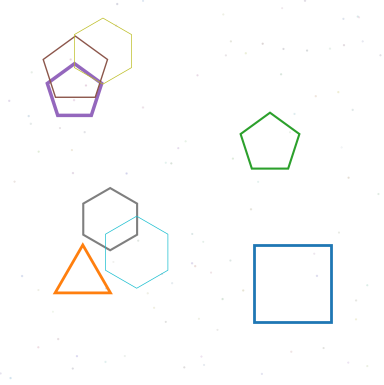[{"shape": "square", "thickness": 2, "radius": 0.5, "center": [0.759, 0.263]}, {"shape": "triangle", "thickness": 2, "radius": 0.41, "center": [0.215, 0.281]}, {"shape": "pentagon", "thickness": 1.5, "radius": 0.4, "center": [0.701, 0.627]}, {"shape": "pentagon", "thickness": 2.5, "radius": 0.37, "center": [0.194, 0.76]}, {"shape": "pentagon", "thickness": 1, "radius": 0.44, "center": [0.196, 0.818]}, {"shape": "hexagon", "thickness": 1.5, "radius": 0.4, "center": [0.286, 0.431]}, {"shape": "hexagon", "thickness": 0.5, "radius": 0.43, "center": [0.267, 0.867]}, {"shape": "hexagon", "thickness": 0.5, "radius": 0.47, "center": [0.355, 0.345]}]